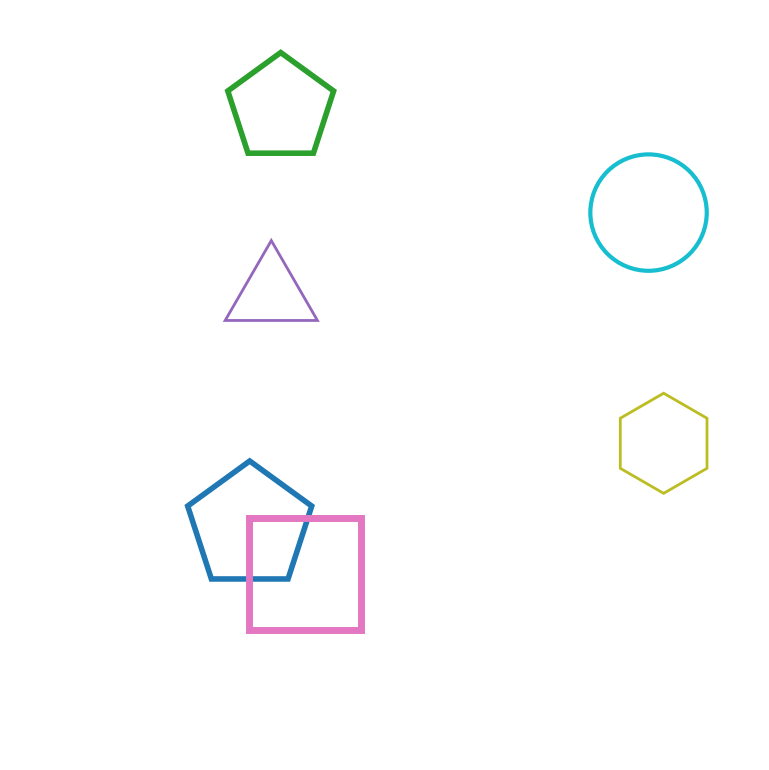[{"shape": "pentagon", "thickness": 2, "radius": 0.42, "center": [0.324, 0.317]}, {"shape": "pentagon", "thickness": 2, "radius": 0.36, "center": [0.365, 0.86]}, {"shape": "triangle", "thickness": 1, "radius": 0.35, "center": [0.352, 0.618]}, {"shape": "square", "thickness": 2.5, "radius": 0.36, "center": [0.396, 0.254]}, {"shape": "hexagon", "thickness": 1, "radius": 0.33, "center": [0.862, 0.424]}, {"shape": "circle", "thickness": 1.5, "radius": 0.38, "center": [0.842, 0.724]}]